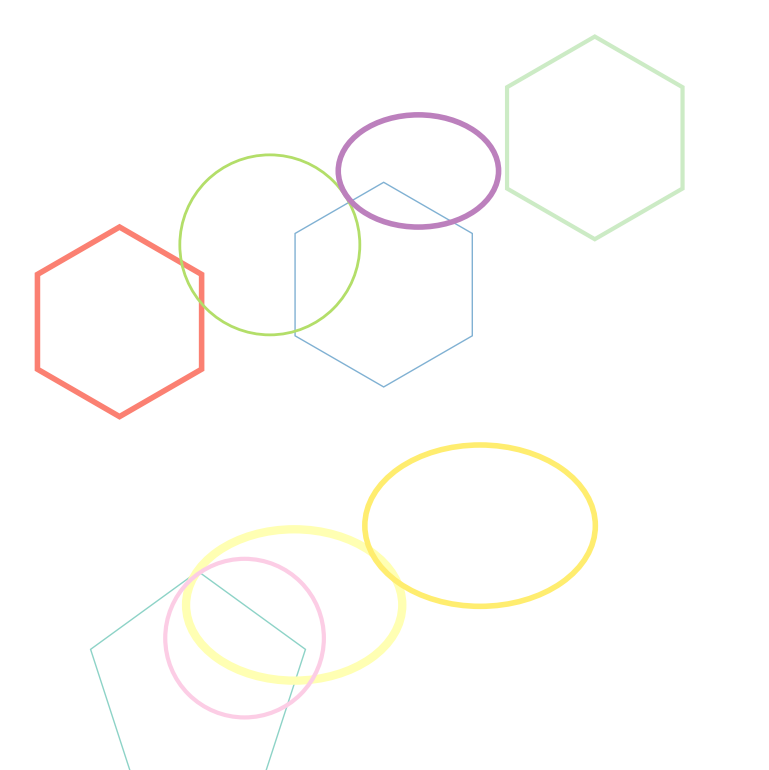[{"shape": "pentagon", "thickness": 0.5, "radius": 0.73, "center": [0.257, 0.111]}, {"shape": "oval", "thickness": 3, "radius": 0.7, "center": [0.382, 0.214]}, {"shape": "hexagon", "thickness": 2, "radius": 0.62, "center": [0.155, 0.582]}, {"shape": "hexagon", "thickness": 0.5, "radius": 0.66, "center": [0.498, 0.63]}, {"shape": "circle", "thickness": 1, "radius": 0.58, "center": [0.35, 0.682]}, {"shape": "circle", "thickness": 1.5, "radius": 0.52, "center": [0.318, 0.171]}, {"shape": "oval", "thickness": 2, "radius": 0.52, "center": [0.543, 0.778]}, {"shape": "hexagon", "thickness": 1.5, "radius": 0.66, "center": [0.772, 0.821]}, {"shape": "oval", "thickness": 2, "radius": 0.75, "center": [0.623, 0.317]}]